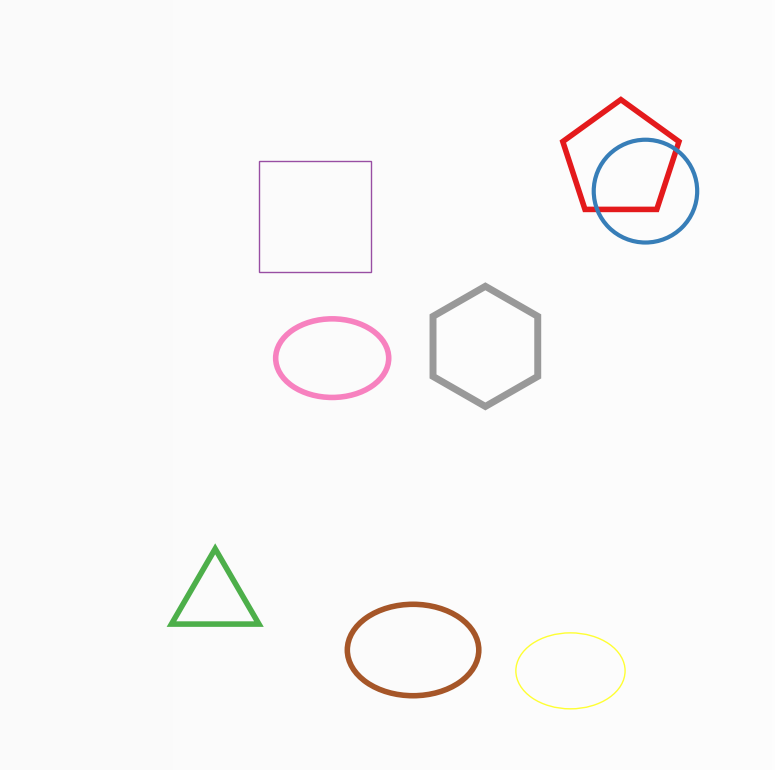[{"shape": "pentagon", "thickness": 2, "radius": 0.39, "center": [0.801, 0.792]}, {"shape": "circle", "thickness": 1.5, "radius": 0.33, "center": [0.833, 0.752]}, {"shape": "triangle", "thickness": 2, "radius": 0.33, "center": [0.278, 0.222]}, {"shape": "square", "thickness": 0.5, "radius": 0.36, "center": [0.407, 0.719]}, {"shape": "oval", "thickness": 0.5, "radius": 0.35, "center": [0.736, 0.129]}, {"shape": "oval", "thickness": 2, "radius": 0.42, "center": [0.533, 0.156]}, {"shape": "oval", "thickness": 2, "radius": 0.36, "center": [0.429, 0.535]}, {"shape": "hexagon", "thickness": 2.5, "radius": 0.39, "center": [0.626, 0.55]}]